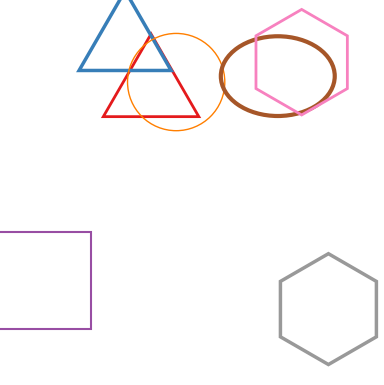[{"shape": "triangle", "thickness": 2, "radius": 0.72, "center": [0.392, 0.769]}, {"shape": "triangle", "thickness": 2.5, "radius": 0.69, "center": [0.325, 0.886]}, {"shape": "square", "thickness": 1.5, "radius": 0.63, "center": [0.11, 0.272]}, {"shape": "circle", "thickness": 1, "radius": 0.63, "center": [0.458, 0.787]}, {"shape": "oval", "thickness": 3, "radius": 0.74, "center": [0.722, 0.802]}, {"shape": "hexagon", "thickness": 2, "radius": 0.69, "center": [0.784, 0.838]}, {"shape": "hexagon", "thickness": 2.5, "radius": 0.72, "center": [0.853, 0.197]}]